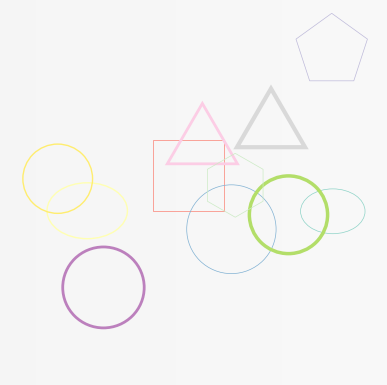[{"shape": "oval", "thickness": 0.5, "radius": 0.42, "center": [0.859, 0.451]}, {"shape": "oval", "thickness": 1, "radius": 0.52, "center": [0.225, 0.453]}, {"shape": "pentagon", "thickness": 0.5, "radius": 0.48, "center": [0.856, 0.869]}, {"shape": "square", "thickness": 0.5, "radius": 0.46, "center": [0.487, 0.544]}, {"shape": "circle", "thickness": 0.5, "radius": 0.58, "center": [0.597, 0.405]}, {"shape": "circle", "thickness": 2.5, "radius": 0.5, "center": [0.744, 0.442]}, {"shape": "triangle", "thickness": 2, "radius": 0.52, "center": [0.522, 0.627]}, {"shape": "triangle", "thickness": 3, "radius": 0.51, "center": [0.699, 0.668]}, {"shape": "circle", "thickness": 2, "radius": 0.53, "center": [0.267, 0.253]}, {"shape": "hexagon", "thickness": 0.5, "radius": 0.41, "center": [0.607, 0.519]}, {"shape": "circle", "thickness": 1, "radius": 0.45, "center": [0.149, 0.536]}]